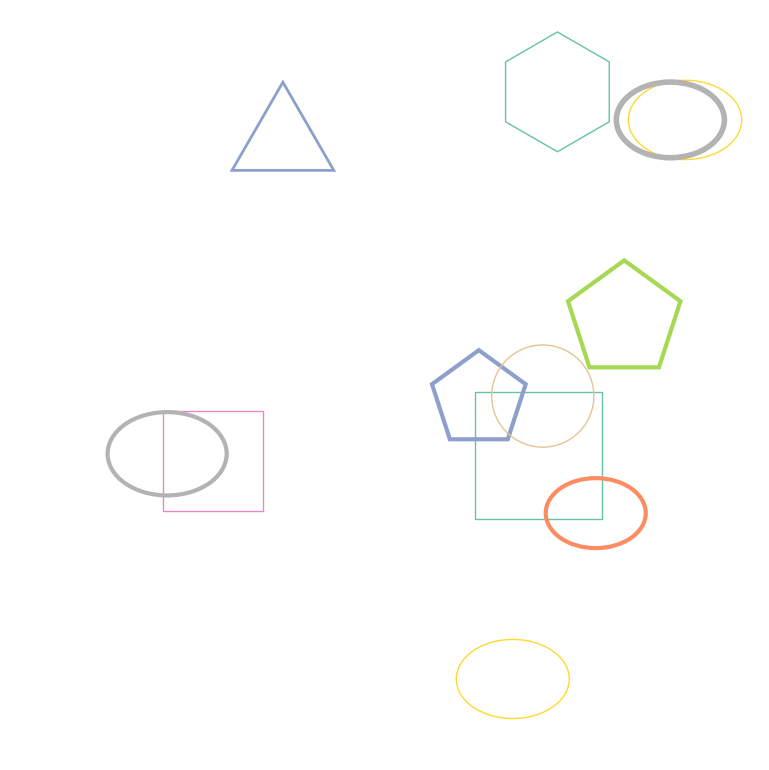[{"shape": "square", "thickness": 0.5, "radius": 0.41, "center": [0.699, 0.408]}, {"shape": "hexagon", "thickness": 0.5, "radius": 0.39, "center": [0.724, 0.881]}, {"shape": "oval", "thickness": 1.5, "radius": 0.32, "center": [0.774, 0.334]}, {"shape": "pentagon", "thickness": 1.5, "radius": 0.32, "center": [0.622, 0.481]}, {"shape": "triangle", "thickness": 1, "radius": 0.38, "center": [0.367, 0.817]}, {"shape": "square", "thickness": 0.5, "radius": 0.32, "center": [0.277, 0.402]}, {"shape": "pentagon", "thickness": 1.5, "radius": 0.38, "center": [0.811, 0.585]}, {"shape": "oval", "thickness": 0.5, "radius": 0.37, "center": [0.89, 0.844]}, {"shape": "oval", "thickness": 0.5, "radius": 0.37, "center": [0.666, 0.118]}, {"shape": "circle", "thickness": 0.5, "radius": 0.33, "center": [0.705, 0.486]}, {"shape": "oval", "thickness": 1.5, "radius": 0.39, "center": [0.217, 0.411]}, {"shape": "oval", "thickness": 2, "radius": 0.35, "center": [0.871, 0.844]}]